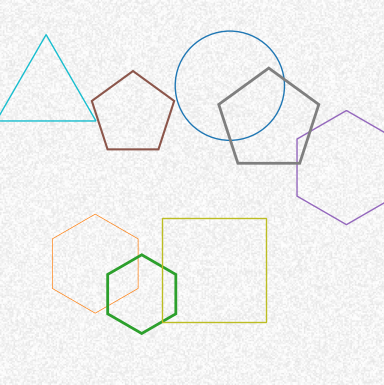[{"shape": "circle", "thickness": 1, "radius": 0.71, "center": [0.597, 0.777]}, {"shape": "hexagon", "thickness": 0.5, "radius": 0.64, "center": [0.247, 0.315]}, {"shape": "hexagon", "thickness": 2, "radius": 0.51, "center": [0.368, 0.236]}, {"shape": "hexagon", "thickness": 1, "radius": 0.74, "center": [0.9, 0.565]}, {"shape": "pentagon", "thickness": 1.5, "radius": 0.56, "center": [0.345, 0.703]}, {"shape": "pentagon", "thickness": 2, "radius": 0.68, "center": [0.698, 0.686]}, {"shape": "square", "thickness": 1, "radius": 0.68, "center": [0.556, 0.299]}, {"shape": "triangle", "thickness": 1, "radius": 0.75, "center": [0.12, 0.761]}]